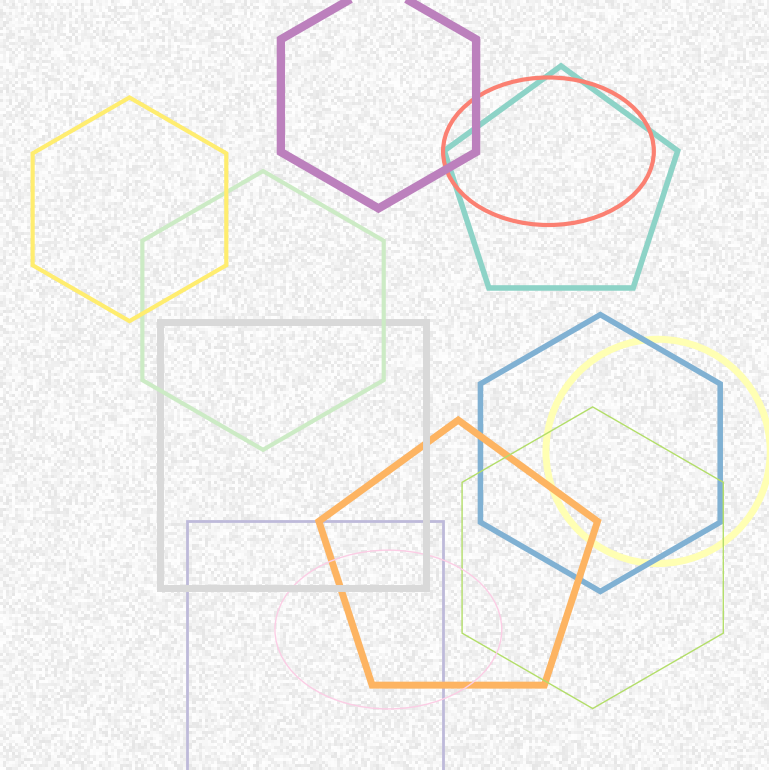[{"shape": "pentagon", "thickness": 2, "radius": 0.8, "center": [0.729, 0.755]}, {"shape": "circle", "thickness": 2.5, "radius": 0.73, "center": [0.855, 0.414]}, {"shape": "square", "thickness": 1, "radius": 0.83, "center": [0.409, 0.158]}, {"shape": "oval", "thickness": 1.5, "radius": 0.68, "center": [0.712, 0.804]}, {"shape": "hexagon", "thickness": 2, "radius": 0.9, "center": [0.78, 0.412]}, {"shape": "pentagon", "thickness": 2.5, "radius": 0.95, "center": [0.595, 0.264]}, {"shape": "hexagon", "thickness": 0.5, "radius": 0.98, "center": [0.77, 0.276]}, {"shape": "oval", "thickness": 0.5, "radius": 0.74, "center": [0.504, 0.182]}, {"shape": "square", "thickness": 2.5, "radius": 0.86, "center": [0.381, 0.409]}, {"shape": "hexagon", "thickness": 3, "radius": 0.73, "center": [0.492, 0.876]}, {"shape": "hexagon", "thickness": 1.5, "radius": 0.9, "center": [0.342, 0.597]}, {"shape": "hexagon", "thickness": 1.5, "radius": 0.73, "center": [0.168, 0.728]}]